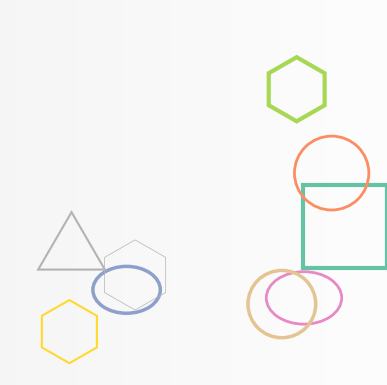[{"shape": "square", "thickness": 3, "radius": 0.54, "center": [0.891, 0.411]}, {"shape": "circle", "thickness": 2, "radius": 0.48, "center": [0.856, 0.55]}, {"shape": "oval", "thickness": 2.5, "radius": 0.43, "center": [0.327, 0.247]}, {"shape": "oval", "thickness": 2, "radius": 0.49, "center": [0.784, 0.226]}, {"shape": "hexagon", "thickness": 3, "radius": 0.42, "center": [0.766, 0.768]}, {"shape": "hexagon", "thickness": 1.5, "radius": 0.41, "center": [0.179, 0.139]}, {"shape": "circle", "thickness": 2.5, "radius": 0.44, "center": [0.727, 0.21]}, {"shape": "hexagon", "thickness": 0.5, "radius": 0.46, "center": [0.349, 0.286]}, {"shape": "triangle", "thickness": 1.5, "radius": 0.5, "center": [0.185, 0.349]}]